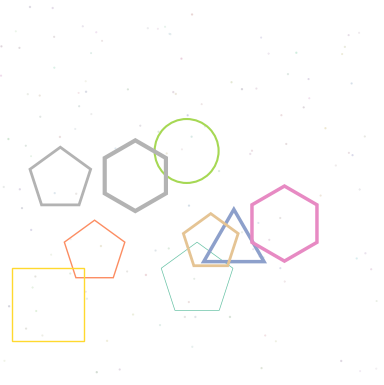[{"shape": "pentagon", "thickness": 0.5, "radius": 0.49, "center": [0.512, 0.273]}, {"shape": "pentagon", "thickness": 1, "radius": 0.41, "center": [0.246, 0.345]}, {"shape": "triangle", "thickness": 2.5, "radius": 0.45, "center": [0.607, 0.366]}, {"shape": "hexagon", "thickness": 2.5, "radius": 0.49, "center": [0.739, 0.419]}, {"shape": "circle", "thickness": 1.5, "radius": 0.42, "center": [0.485, 0.608]}, {"shape": "square", "thickness": 1, "radius": 0.47, "center": [0.124, 0.209]}, {"shape": "pentagon", "thickness": 2, "radius": 0.37, "center": [0.547, 0.37]}, {"shape": "hexagon", "thickness": 3, "radius": 0.46, "center": [0.351, 0.544]}, {"shape": "pentagon", "thickness": 2, "radius": 0.41, "center": [0.157, 0.535]}]